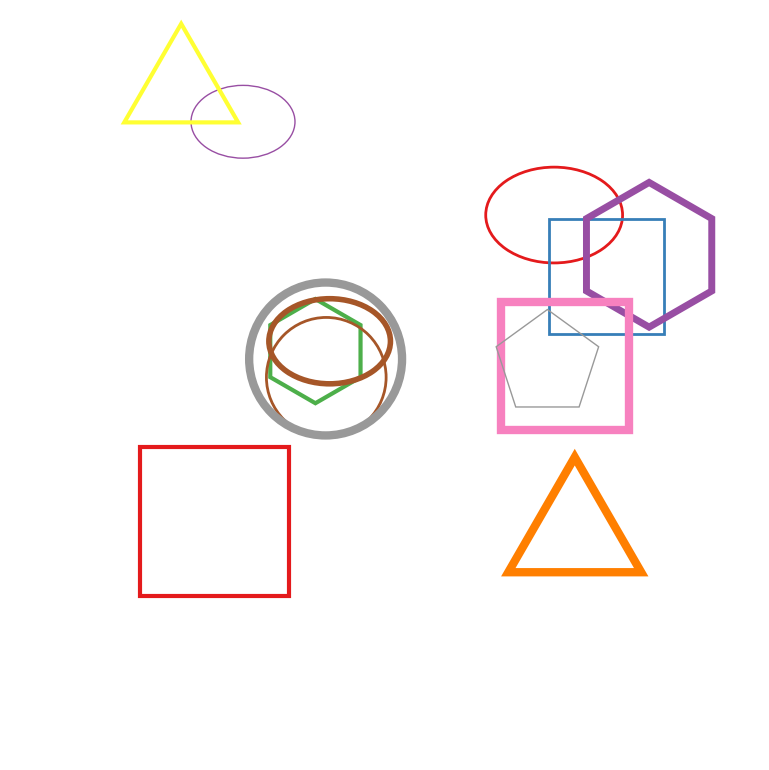[{"shape": "square", "thickness": 1.5, "radius": 0.48, "center": [0.279, 0.323]}, {"shape": "oval", "thickness": 1, "radius": 0.44, "center": [0.72, 0.721]}, {"shape": "square", "thickness": 1, "radius": 0.37, "center": [0.787, 0.641]}, {"shape": "hexagon", "thickness": 1.5, "radius": 0.34, "center": [0.41, 0.544]}, {"shape": "hexagon", "thickness": 2.5, "radius": 0.47, "center": [0.843, 0.669]}, {"shape": "oval", "thickness": 0.5, "radius": 0.34, "center": [0.316, 0.842]}, {"shape": "triangle", "thickness": 3, "radius": 0.5, "center": [0.746, 0.307]}, {"shape": "triangle", "thickness": 1.5, "radius": 0.43, "center": [0.235, 0.884]}, {"shape": "oval", "thickness": 2, "radius": 0.39, "center": [0.428, 0.557]}, {"shape": "circle", "thickness": 1, "radius": 0.39, "center": [0.424, 0.51]}, {"shape": "square", "thickness": 3, "radius": 0.41, "center": [0.734, 0.524]}, {"shape": "pentagon", "thickness": 0.5, "radius": 0.35, "center": [0.711, 0.528]}, {"shape": "circle", "thickness": 3, "radius": 0.5, "center": [0.423, 0.534]}]